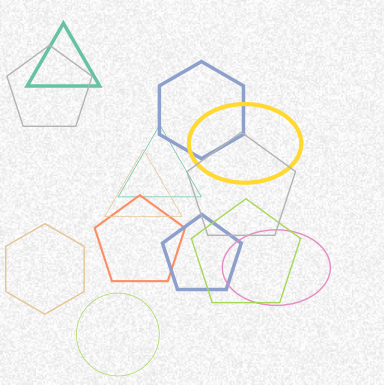[{"shape": "triangle", "thickness": 2.5, "radius": 0.54, "center": [0.165, 0.831]}, {"shape": "triangle", "thickness": 0.5, "radius": 0.62, "center": [0.415, 0.551]}, {"shape": "pentagon", "thickness": 1.5, "radius": 0.62, "center": [0.363, 0.37]}, {"shape": "pentagon", "thickness": 2.5, "radius": 0.54, "center": [0.524, 0.335]}, {"shape": "hexagon", "thickness": 2.5, "radius": 0.63, "center": [0.523, 0.714]}, {"shape": "oval", "thickness": 1, "radius": 0.7, "center": [0.718, 0.305]}, {"shape": "pentagon", "thickness": 1, "radius": 0.75, "center": [0.639, 0.335]}, {"shape": "circle", "thickness": 0.5, "radius": 0.54, "center": [0.306, 0.131]}, {"shape": "oval", "thickness": 3, "radius": 0.73, "center": [0.637, 0.628]}, {"shape": "triangle", "thickness": 0.5, "radius": 0.58, "center": [0.373, 0.495]}, {"shape": "hexagon", "thickness": 1, "radius": 0.59, "center": [0.117, 0.301]}, {"shape": "pentagon", "thickness": 1, "radius": 0.74, "center": [0.627, 0.509]}, {"shape": "pentagon", "thickness": 1, "radius": 0.58, "center": [0.129, 0.766]}]